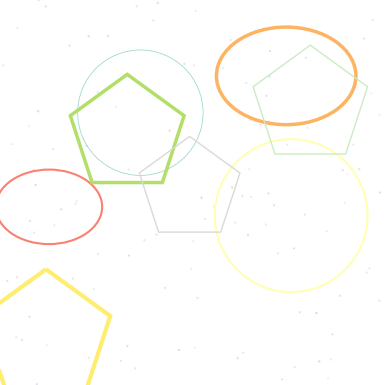[{"shape": "circle", "thickness": 0.5, "radius": 0.81, "center": [0.365, 0.707]}, {"shape": "circle", "thickness": 1.5, "radius": 0.99, "center": [0.756, 0.44]}, {"shape": "oval", "thickness": 1.5, "radius": 0.69, "center": [0.127, 0.463]}, {"shape": "oval", "thickness": 2.5, "radius": 0.91, "center": [0.743, 0.803]}, {"shape": "pentagon", "thickness": 2.5, "radius": 0.78, "center": [0.33, 0.652]}, {"shape": "pentagon", "thickness": 1, "radius": 0.69, "center": [0.493, 0.508]}, {"shape": "pentagon", "thickness": 1, "radius": 0.78, "center": [0.806, 0.726]}, {"shape": "pentagon", "thickness": 3, "radius": 0.88, "center": [0.119, 0.125]}]